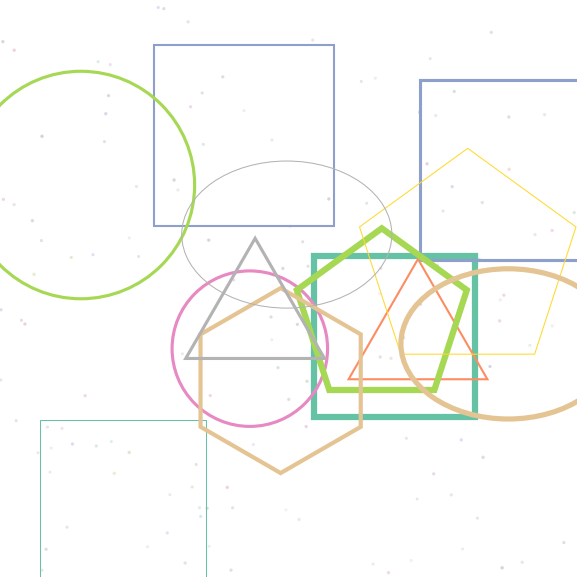[{"shape": "square", "thickness": 3, "radius": 0.7, "center": [0.683, 0.417]}, {"shape": "square", "thickness": 0.5, "radius": 0.72, "center": [0.214, 0.128]}, {"shape": "triangle", "thickness": 1, "radius": 0.69, "center": [0.724, 0.412]}, {"shape": "square", "thickness": 1, "radius": 0.78, "center": [0.423, 0.765]}, {"shape": "square", "thickness": 1.5, "radius": 0.78, "center": [0.884, 0.705]}, {"shape": "circle", "thickness": 1.5, "radius": 0.67, "center": [0.433, 0.395]}, {"shape": "pentagon", "thickness": 3, "radius": 0.77, "center": [0.661, 0.449]}, {"shape": "circle", "thickness": 1.5, "radius": 0.98, "center": [0.14, 0.679]}, {"shape": "pentagon", "thickness": 0.5, "radius": 0.99, "center": [0.81, 0.545]}, {"shape": "oval", "thickness": 2.5, "radius": 0.93, "center": [0.88, 0.404]}, {"shape": "hexagon", "thickness": 2, "radius": 0.8, "center": [0.486, 0.34]}, {"shape": "triangle", "thickness": 1.5, "radius": 0.69, "center": [0.442, 0.448]}, {"shape": "oval", "thickness": 0.5, "radius": 0.91, "center": [0.497, 0.593]}]